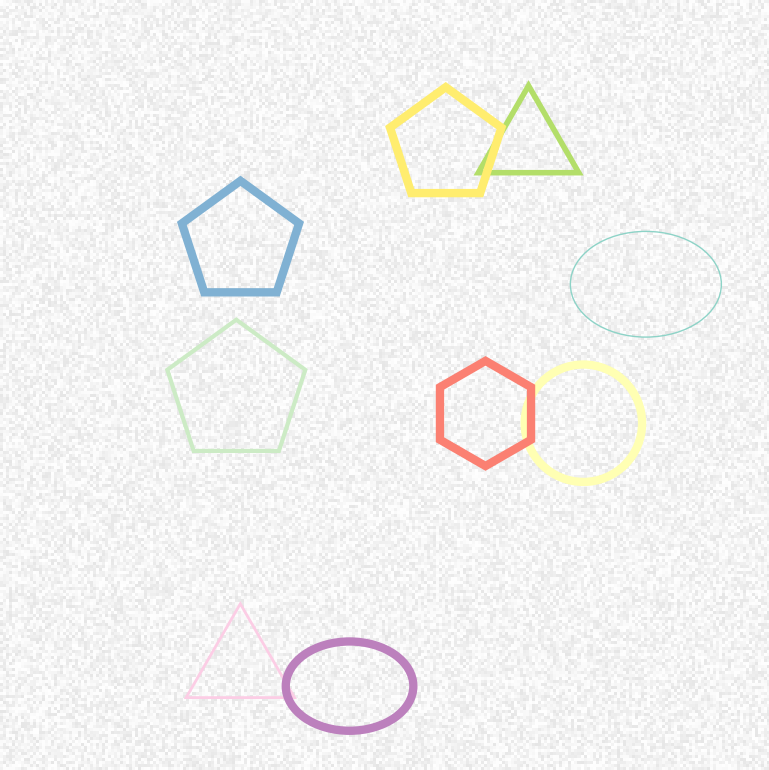[{"shape": "oval", "thickness": 0.5, "radius": 0.49, "center": [0.839, 0.631]}, {"shape": "circle", "thickness": 3, "radius": 0.38, "center": [0.758, 0.45]}, {"shape": "hexagon", "thickness": 3, "radius": 0.34, "center": [0.631, 0.463]}, {"shape": "pentagon", "thickness": 3, "radius": 0.4, "center": [0.312, 0.685]}, {"shape": "triangle", "thickness": 2, "radius": 0.38, "center": [0.686, 0.813]}, {"shape": "triangle", "thickness": 1, "radius": 0.41, "center": [0.312, 0.135]}, {"shape": "oval", "thickness": 3, "radius": 0.41, "center": [0.454, 0.109]}, {"shape": "pentagon", "thickness": 1.5, "radius": 0.47, "center": [0.307, 0.491]}, {"shape": "pentagon", "thickness": 3, "radius": 0.38, "center": [0.579, 0.811]}]